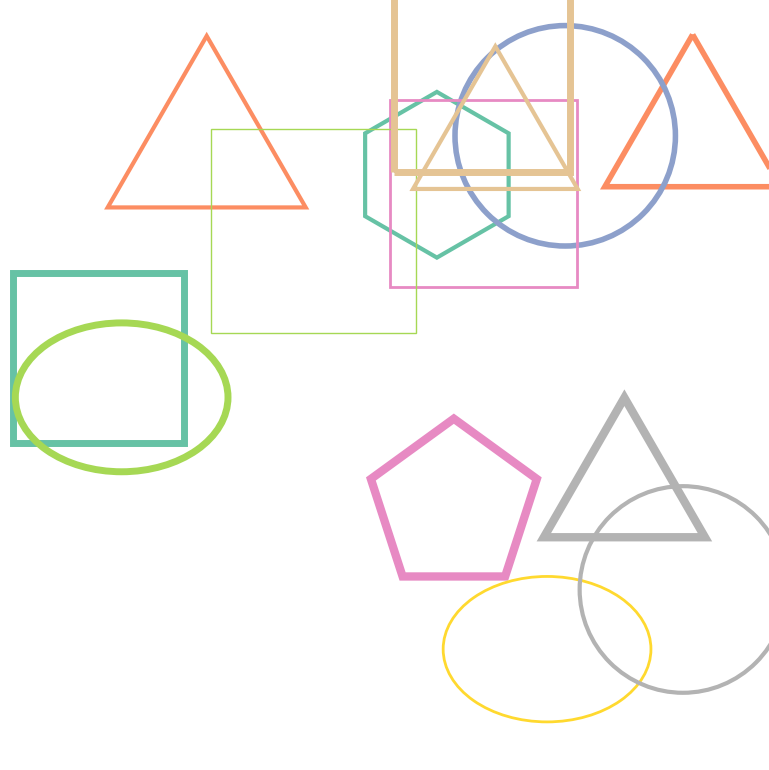[{"shape": "hexagon", "thickness": 1.5, "radius": 0.54, "center": [0.567, 0.773]}, {"shape": "square", "thickness": 2.5, "radius": 0.55, "center": [0.128, 0.535]}, {"shape": "triangle", "thickness": 2, "radius": 0.66, "center": [0.9, 0.823]}, {"shape": "triangle", "thickness": 1.5, "radius": 0.74, "center": [0.268, 0.805]}, {"shape": "circle", "thickness": 2, "radius": 0.72, "center": [0.734, 0.824]}, {"shape": "pentagon", "thickness": 3, "radius": 0.57, "center": [0.589, 0.343]}, {"shape": "square", "thickness": 1, "radius": 0.61, "center": [0.628, 0.749]}, {"shape": "oval", "thickness": 2.5, "radius": 0.69, "center": [0.158, 0.484]}, {"shape": "square", "thickness": 0.5, "radius": 0.66, "center": [0.407, 0.7]}, {"shape": "oval", "thickness": 1, "radius": 0.67, "center": [0.71, 0.157]}, {"shape": "triangle", "thickness": 1.5, "radius": 0.62, "center": [0.643, 0.816]}, {"shape": "square", "thickness": 2.5, "radius": 0.57, "center": [0.626, 0.891]}, {"shape": "circle", "thickness": 1.5, "radius": 0.67, "center": [0.887, 0.234]}, {"shape": "triangle", "thickness": 3, "radius": 0.6, "center": [0.811, 0.363]}]